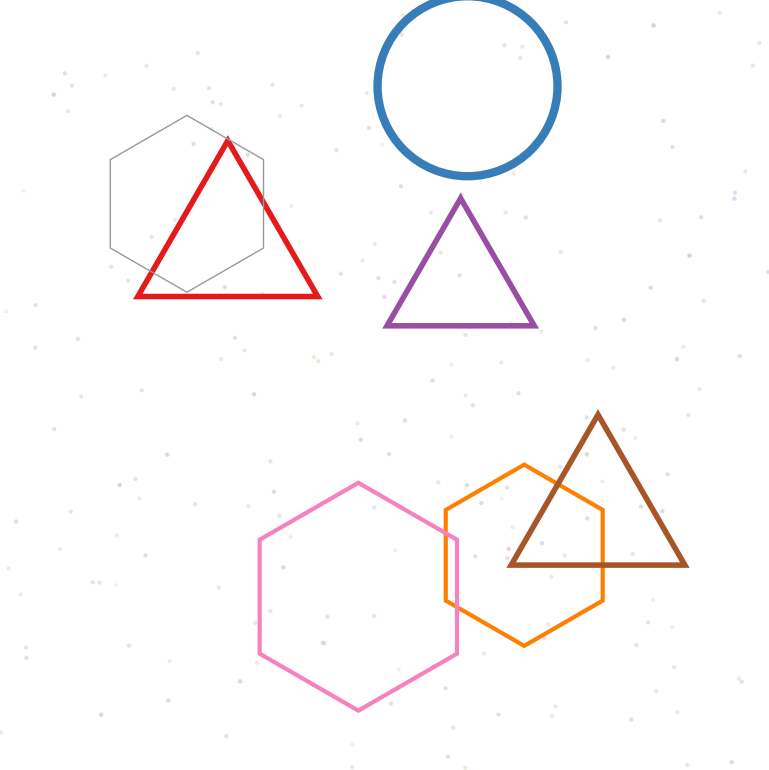[{"shape": "triangle", "thickness": 2, "radius": 0.67, "center": [0.296, 0.682]}, {"shape": "circle", "thickness": 3, "radius": 0.58, "center": [0.607, 0.888]}, {"shape": "triangle", "thickness": 2, "radius": 0.55, "center": [0.598, 0.632]}, {"shape": "hexagon", "thickness": 1.5, "radius": 0.59, "center": [0.681, 0.279]}, {"shape": "triangle", "thickness": 2, "radius": 0.65, "center": [0.777, 0.331]}, {"shape": "hexagon", "thickness": 1.5, "radius": 0.74, "center": [0.465, 0.225]}, {"shape": "hexagon", "thickness": 0.5, "radius": 0.57, "center": [0.243, 0.735]}]